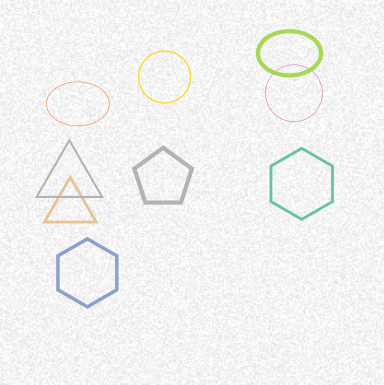[{"shape": "hexagon", "thickness": 2, "radius": 0.46, "center": [0.784, 0.523]}, {"shape": "oval", "thickness": 0.5, "radius": 0.41, "center": [0.202, 0.73]}, {"shape": "hexagon", "thickness": 2.5, "radius": 0.44, "center": [0.227, 0.291]}, {"shape": "circle", "thickness": 0.5, "radius": 0.37, "center": [0.763, 0.758]}, {"shape": "oval", "thickness": 3, "radius": 0.41, "center": [0.752, 0.862]}, {"shape": "circle", "thickness": 1, "radius": 0.34, "center": [0.427, 0.8]}, {"shape": "triangle", "thickness": 2, "radius": 0.39, "center": [0.183, 0.462]}, {"shape": "pentagon", "thickness": 3, "radius": 0.39, "center": [0.424, 0.538]}, {"shape": "triangle", "thickness": 1.5, "radius": 0.49, "center": [0.18, 0.538]}]